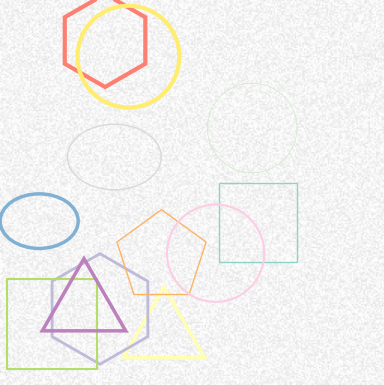[{"shape": "square", "thickness": 1, "radius": 0.51, "center": [0.67, 0.422]}, {"shape": "triangle", "thickness": 2.5, "radius": 0.61, "center": [0.426, 0.132]}, {"shape": "hexagon", "thickness": 2, "radius": 0.72, "center": [0.26, 0.198]}, {"shape": "hexagon", "thickness": 3, "radius": 0.6, "center": [0.273, 0.895]}, {"shape": "oval", "thickness": 2.5, "radius": 0.51, "center": [0.102, 0.426]}, {"shape": "pentagon", "thickness": 1, "radius": 0.61, "center": [0.42, 0.334]}, {"shape": "square", "thickness": 1.5, "radius": 0.59, "center": [0.135, 0.159]}, {"shape": "circle", "thickness": 1.5, "radius": 0.63, "center": [0.56, 0.342]}, {"shape": "oval", "thickness": 1, "radius": 0.61, "center": [0.297, 0.592]}, {"shape": "triangle", "thickness": 2.5, "radius": 0.63, "center": [0.218, 0.203]}, {"shape": "circle", "thickness": 0.5, "radius": 0.58, "center": [0.655, 0.667]}, {"shape": "circle", "thickness": 3, "radius": 0.66, "center": [0.334, 0.853]}]